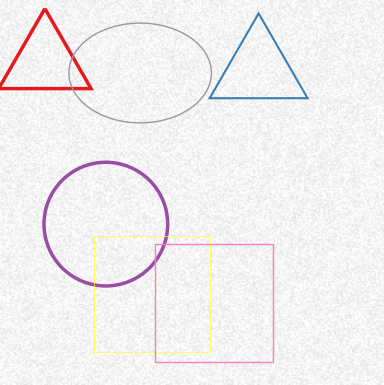[{"shape": "triangle", "thickness": 2.5, "radius": 0.69, "center": [0.117, 0.839]}, {"shape": "triangle", "thickness": 1.5, "radius": 0.73, "center": [0.672, 0.818]}, {"shape": "circle", "thickness": 2.5, "radius": 0.8, "center": [0.275, 0.418]}, {"shape": "square", "thickness": 0.5, "radius": 0.75, "center": [0.395, 0.237]}, {"shape": "square", "thickness": 1, "radius": 0.77, "center": [0.556, 0.212]}, {"shape": "oval", "thickness": 1, "radius": 0.93, "center": [0.364, 0.81]}]